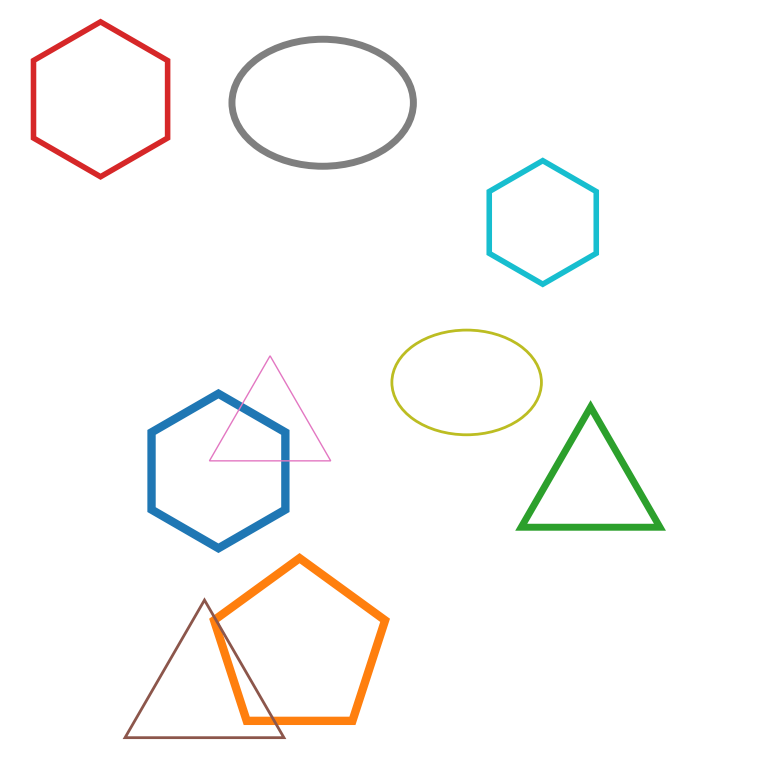[{"shape": "hexagon", "thickness": 3, "radius": 0.5, "center": [0.284, 0.388]}, {"shape": "pentagon", "thickness": 3, "radius": 0.58, "center": [0.389, 0.158]}, {"shape": "triangle", "thickness": 2.5, "radius": 0.52, "center": [0.767, 0.367]}, {"shape": "hexagon", "thickness": 2, "radius": 0.5, "center": [0.131, 0.871]}, {"shape": "triangle", "thickness": 1, "radius": 0.6, "center": [0.266, 0.102]}, {"shape": "triangle", "thickness": 0.5, "radius": 0.45, "center": [0.351, 0.447]}, {"shape": "oval", "thickness": 2.5, "radius": 0.59, "center": [0.419, 0.867]}, {"shape": "oval", "thickness": 1, "radius": 0.49, "center": [0.606, 0.503]}, {"shape": "hexagon", "thickness": 2, "radius": 0.4, "center": [0.705, 0.711]}]